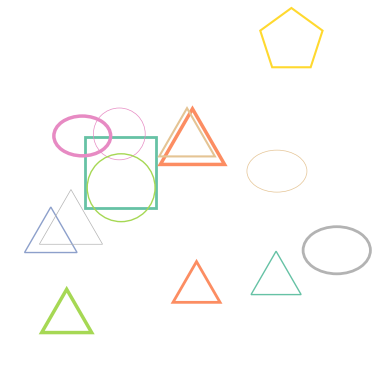[{"shape": "square", "thickness": 2, "radius": 0.46, "center": [0.312, 0.553]}, {"shape": "triangle", "thickness": 1, "radius": 0.38, "center": [0.717, 0.272]}, {"shape": "triangle", "thickness": 2.5, "radius": 0.48, "center": [0.5, 0.621]}, {"shape": "triangle", "thickness": 2, "radius": 0.35, "center": [0.51, 0.25]}, {"shape": "triangle", "thickness": 1, "radius": 0.39, "center": [0.132, 0.383]}, {"shape": "circle", "thickness": 0.5, "radius": 0.34, "center": [0.31, 0.652]}, {"shape": "oval", "thickness": 2.5, "radius": 0.37, "center": [0.214, 0.647]}, {"shape": "triangle", "thickness": 2.5, "radius": 0.37, "center": [0.173, 0.174]}, {"shape": "circle", "thickness": 1, "radius": 0.44, "center": [0.315, 0.512]}, {"shape": "pentagon", "thickness": 1.5, "radius": 0.43, "center": [0.757, 0.894]}, {"shape": "oval", "thickness": 0.5, "radius": 0.39, "center": [0.719, 0.556]}, {"shape": "triangle", "thickness": 1.5, "radius": 0.42, "center": [0.486, 0.635]}, {"shape": "oval", "thickness": 2, "radius": 0.44, "center": [0.875, 0.35]}, {"shape": "triangle", "thickness": 0.5, "radius": 0.47, "center": [0.184, 0.413]}]